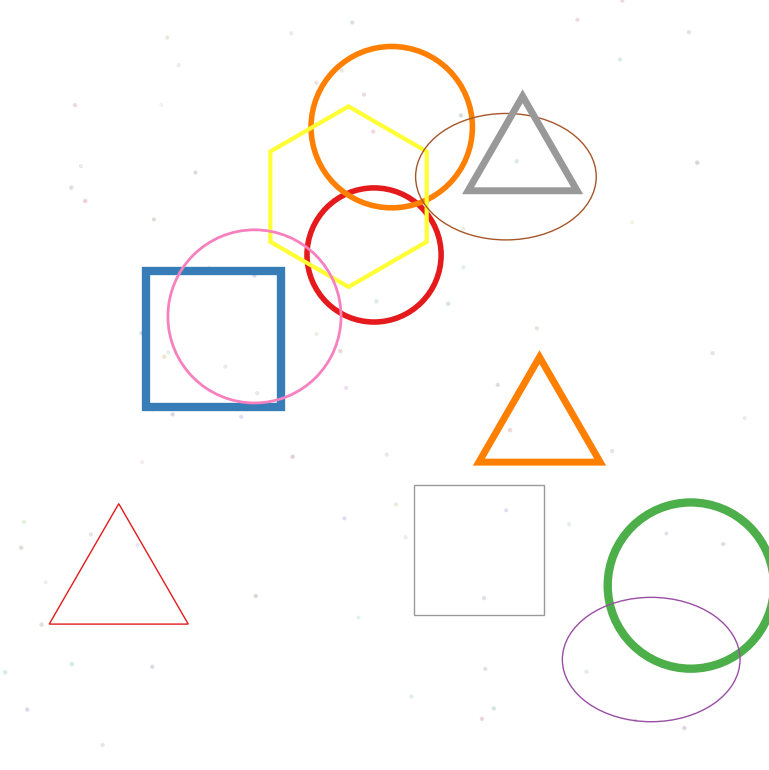[{"shape": "triangle", "thickness": 0.5, "radius": 0.52, "center": [0.154, 0.242]}, {"shape": "circle", "thickness": 2, "radius": 0.44, "center": [0.486, 0.669]}, {"shape": "square", "thickness": 3, "radius": 0.44, "center": [0.277, 0.56]}, {"shape": "circle", "thickness": 3, "radius": 0.54, "center": [0.897, 0.24]}, {"shape": "oval", "thickness": 0.5, "radius": 0.58, "center": [0.846, 0.143]}, {"shape": "triangle", "thickness": 2.5, "radius": 0.45, "center": [0.701, 0.445]}, {"shape": "circle", "thickness": 2, "radius": 0.52, "center": [0.509, 0.835]}, {"shape": "hexagon", "thickness": 1.5, "radius": 0.59, "center": [0.453, 0.745]}, {"shape": "oval", "thickness": 0.5, "radius": 0.59, "center": [0.657, 0.771]}, {"shape": "circle", "thickness": 1, "radius": 0.56, "center": [0.33, 0.589]}, {"shape": "triangle", "thickness": 2.5, "radius": 0.41, "center": [0.679, 0.793]}, {"shape": "square", "thickness": 0.5, "radius": 0.42, "center": [0.622, 0.285]}]